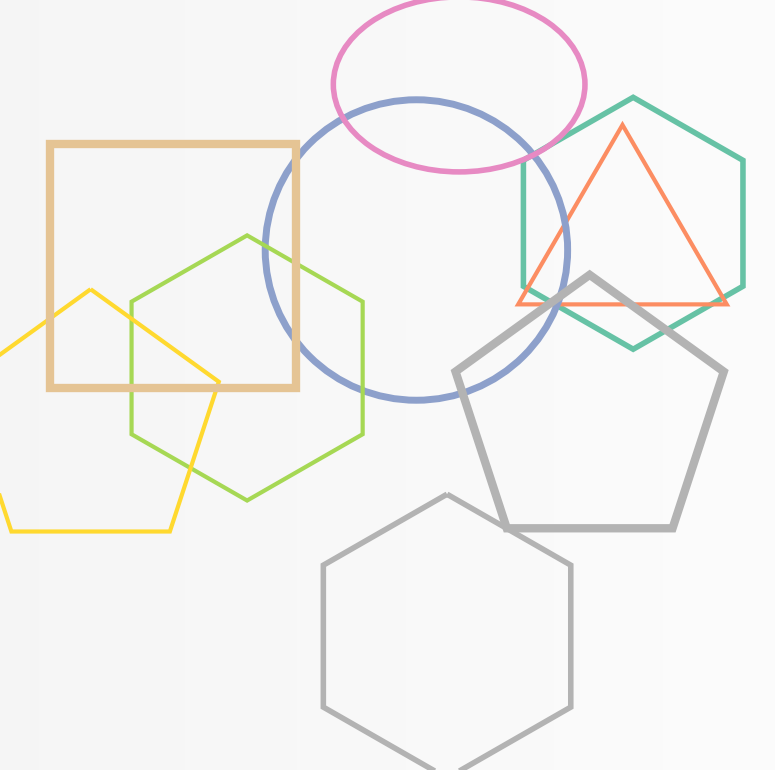[{"shape": "hexagon", "thickness": 2, "radius": 0.82, "center": [0.817, 0.71]}, {"shape": "triangle", "thickness": 1.5, "radius": 0.78, "center": [0.803, 0.682]}, {"shape": "circle", "thickness": 2.5, "radius": 0.98, "center": [0.537, 0.675]}, {"shape": "oval", "thickness": 2, "radius": 0.81, "center": [0.592, 0.89]}, {"shape": "hexagon", "thickness": 1.5, "radius": 0.86, "center": [0.319, 0.522]}, {"shape": "pentagon", "thickness": 1.5, "radius": 0.87, "center": [0.117, 0.45]}, {"shape": "square", "thickness": 3, "radius": 0.79, "center": [0.223, 0.654]}, {"shape": "hexagon", "thickness": 2, "radius": 0.92, "center": [0.577, 0.174]}, {"shape": "pentagon", "thickness": 3, "radius": 0.91, "center": [0.761, 0.461]}]